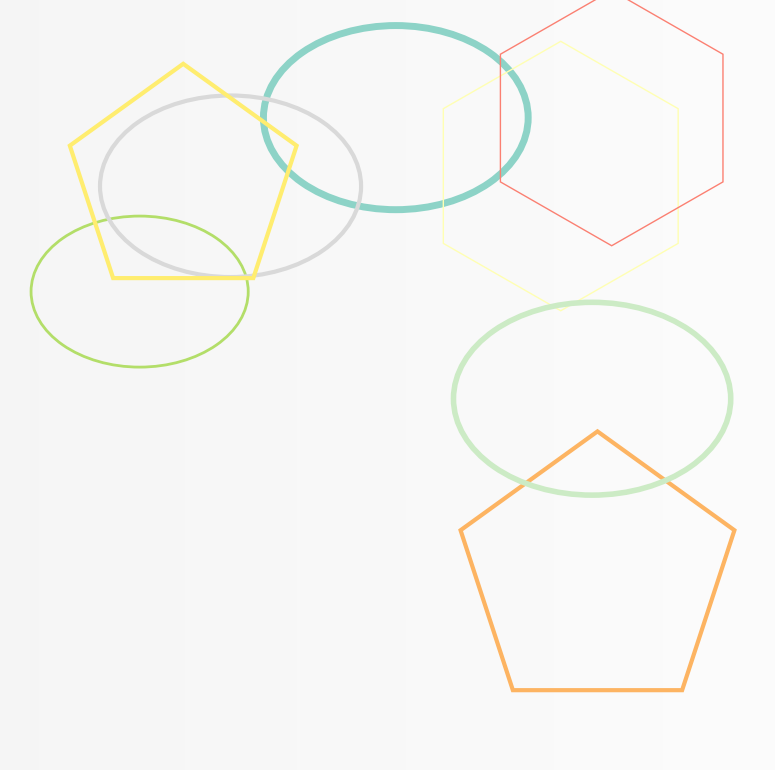[{"shape": "oval", "thickness": 2.5, "radius": 0.85, "center": [0.511, 0.847]}, {"shape": "hexagon", "thickness": 0.5, "radius": 0.87, "center": [0.724, 0.771]}, {"shape": "hexagon", "thickness": 0.5, "radius": 0.83, "center": [0.789, 0.847]}, {"shape": "pentagon", "thickness": 1.5, "radius": 0.93, "center": [0.771, 0.254]}, {"shape": "oval", "thickness": 1, "radius": 0.7, "center": [0.18, 0.621]}, {"shape": "oval", "thickness": 1.5, "radius": 0.84, "center": [0.297, 0.758]}, {"shape": "oval", "thickness": 2, "radius": 0.89, "center": [0.764, 0.482]}, {"shape": "pentagon", "thickness": 1.5, "radius": 0.77, "center": [0.236, 0.763]}]